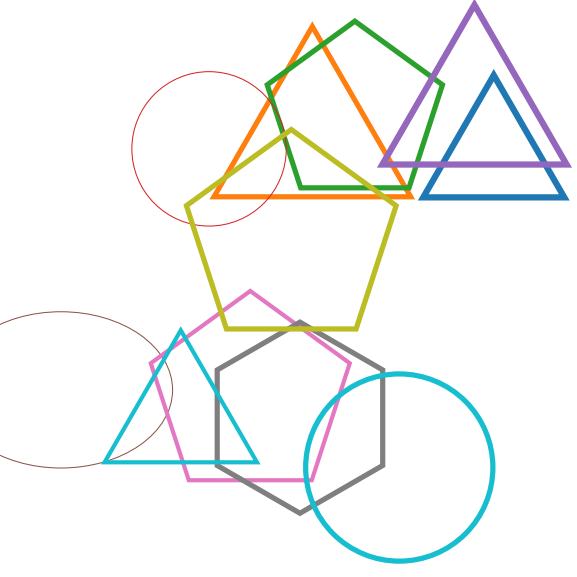[{"shape": "triangle", "thickness": 3, "radius": 0.71, "center": [0.855, 0.728]}, {"shape": "triangle", "thickness": 2.5, "radius": 0.98, "center": [0.541, 0.757]}, {"shape": "pentagon", "thickness": 2.5, "radius": 0.8, "center": [0.614, 0.803]}, {"shape": "circle", "thickness": 0.5, "radius": 0.67, "center": [0.362, 0.741]}, {"shape": "triangle", "thickness": 3, "radius": 0.92, "center": [0.822, 0.806]}, {"shape": "oval", "thickness": 0.5, "radius": 0.97, "center": [0.106, 0.324]}, {"shape": "pentagon", "thickness": 2, "radius": 0.91, "center": [0.433, 0.314]}, {"shape": "hexagon", "thickness": 2.5, "radius": 0.83, "center": [0.519, 0.276]}, {"shape": "pentagon", "thickness": 2.5, "radius": 0.95, "center": [0.504, 0.584]}, {"shape": "triangle", "thickness": 2, "radius": 0.76, "center": [0.313, 0.275]}, {"shape": "circle", "thickness": 2.5, "radius": 0.81, "center": [0.691, 0.19]}]